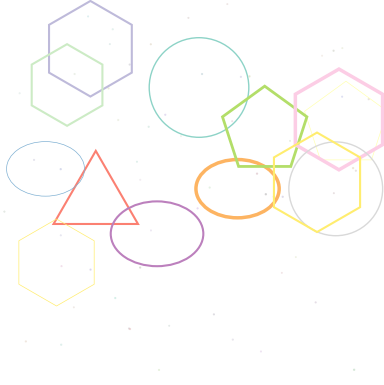[{"shape": "circle", "thickness": 1, "radius": 0.65, "center": [0.517, 0.773]}, {"shape": "pentagon", "thickness": 0.5, "radius": 0.56, "center": [0.899, 0.676]}, {"shape": "hexagon", "thickness": 1.5, "radius": 0.62, "center": [0.235, 0.873]}, {"shape": "triangle", "thickness": 1.5, "radius": 0.63, "center": [0.249, 0.482]}, {"shape": "oval", "thickness": 0.5, "radius": 0.51, "center": [0.118, 0.561]}, {"shape": "oval", "thickness": 2.5, "radius": 0.54, "center": [0.617, 0.51]}, {"shape": "pentagon", "thickness": 2, "radius": 0.58, "center": [0.688, 0.661]}, {"shape": "hexagon", "thickness": 2.5, "radius": 0.65, "center": [0.88, 0.69]}, {"shape": "circle", "thickness": 1, "radius": 0.61, "center": [0.872, 0.51]}, {"shape": "oval", "thickness": 1.5, "radius": 0.6, "center": [0.408, 0.393]}, {"shape": "hexagon", "thickness": 1.5, "radius": 0.53, "center": [0.174, 0.779]}, {"shape": "hexagon", "thickness": 0.5, "radius": 0.56, "center": [0.147, 0.318]}, {"shape": "hexagon", "thickness": 1.5, "radius": 0.65, "center": [0.823, 0.527]}]